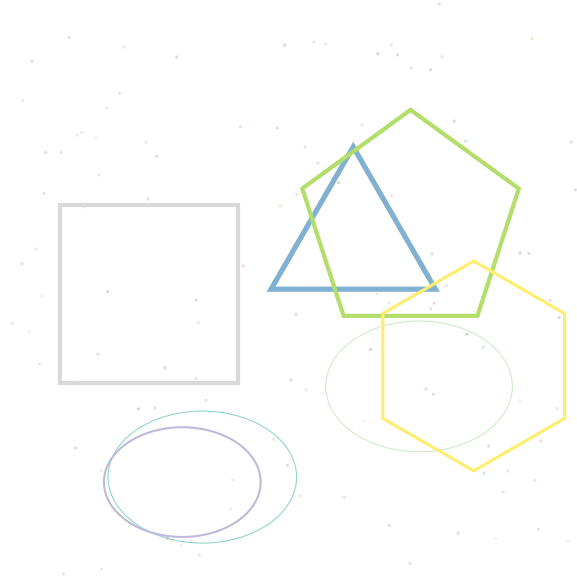[{"shape": "oval", "thickness": 0.5, "radius": 0.82, "center": [0.35, 0.173]}, {"shape": "oval", "thickness": 1, "radius": 0.68, "center": [0.316, 0.164]}, {"shape": "triangle", "thickness": 2.5, "radius": 0.82, "center": [0.612, 0.581]}, {"shape": "pentagon", "thickness": 2, "radius": 0.99, "center": [0.711, 0.612]}, {"shape": "square", "thickness": 2, "radius": 0.77, "center": [0.257, 0.49]}, {"shape": "oval", "thickness": 0.5, "radius": 0.81, "center": [0.726, 0.33]}, {"shape": "hexagon", "thickness": 1.5, "radius": 0.91, "center": [0.82, 0.365]}]